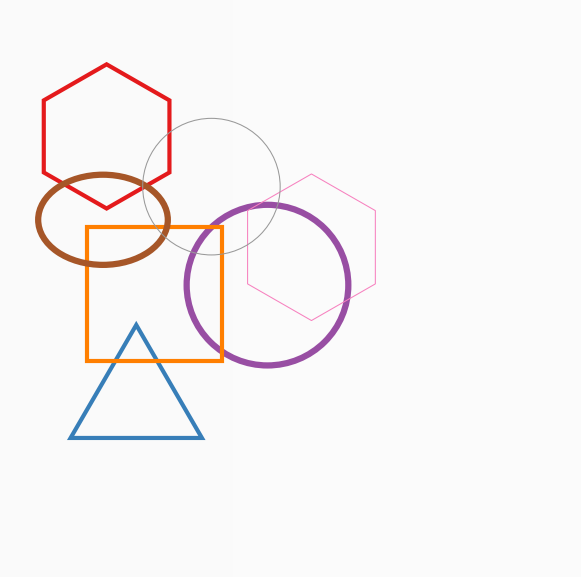[{"shape": "hexagon", "thickness": 2, "radius": 0.62, "center": [0.183, 0.763]}, {"shape": "triangle", "thickness": 2, "radius": 0.65, "center": [0.234, 0.306]}, {"shape": "circle", "thickness": 3, "radius": 0.7, "center": [0.46, 0.505]}, {"shape": "square", "thickness": 2, "radius": 0.58, "center": [0.266, 0.49]}, {"shape": "oval", "thickness": 3, "radius": 0.56, "center": [0.177, 0.619]}, {"shape": "hexagon", "thickness": 0.5, "radius": 0.63, "center": [0.536, 0.571]}, {"shape": "circle", "thickness": 0.5, "radius": 0.59, "center": [0.364, 0.676]}]